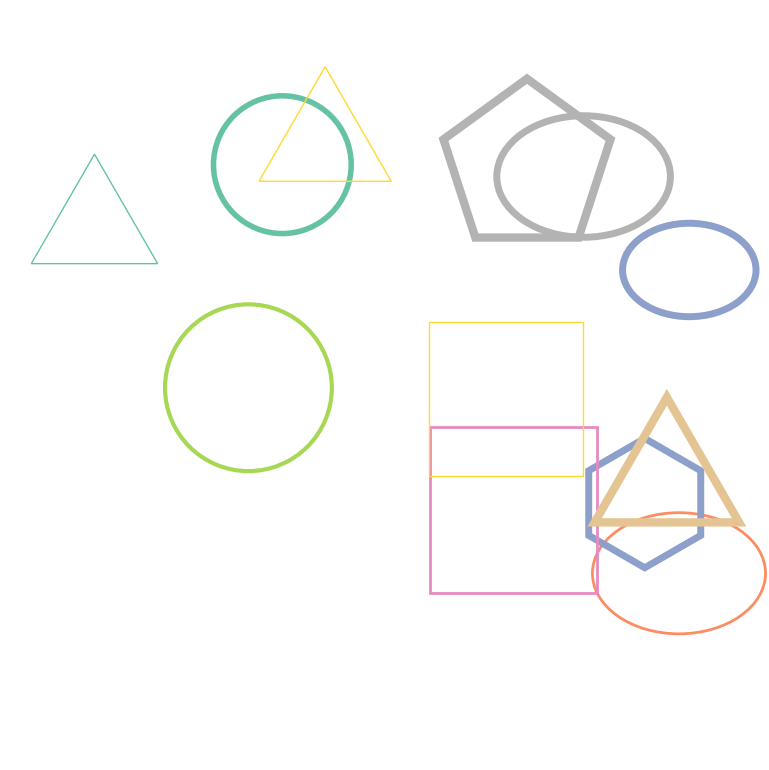[{"shape": "triangle", "thickness": 0.5, "radius": 0.47, "center": [0.123, 0.705]}, {"shape": "circle", "thickness": 2, "radius": 0.45, "center": [0.367, 0.786]}, {"shape": "oval", "thickness": 1, "radius": 0.56, "center": [0.882, 0.256]}, {"shape": "hexagon", "thickness": 2.5, "radius": 0.42, "center": [0.837, 0.347]}, {"shape": "oval", "thickness": 2.5, "radius": 0.43, "center": [0.895, 0.649]}, {"shape": "square", "thickness": 1, "radius": 0.54, "center": [0.667, 0.337]}, {"shape": "circle", "thickness": 1.5, "radius": 0.54, "center": [0.323, 0.496]}, {"shape": "triangle", "thickness": 0.5, "radius": 0.5, "center": [0.422, 0.814]}, {"shape": "square", "thickness": 0.5, "radius": 0.5, "center": [0.657, 0.481]}, {"shape": "triangle", "thickness": 3, "radius": 0.54, "center": [0.866, 0.376]}, {"shape": "oval", "thickness": 2.5, "radius": 0.56, "center": [0.758, 0.771]}, {"shape": "pentagon", "thickness": 3, "radius": 0.57, "center": [0.684, 0.784]}]